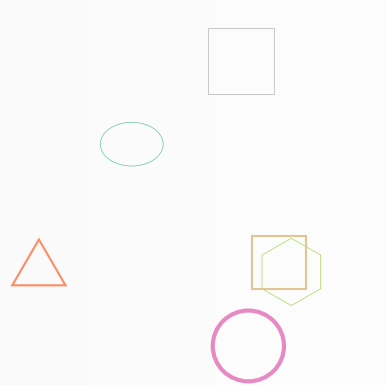[{"shape": "oval", "thickness": 0.5, "radius": 0.41, "center": [0.34, 0.626]}, {"shape": "triangle", "thickness": 1.5, "radius": 0.4, "center": [0.1, 0.299]}, {"shape": "circle", "thickness": 3, "radius": 0.46, "center": [0.641, 0.101]}, {"shape": "hexagon", "thickness": 0.5, "radius": 0.44, "center": [0.752, 0.294]}, {"shape": "square", "thickness": 1.5, "radius": 0.34, "center": [0.72, 0.319]}, {"shape": "square", "thickness": 0.5, "radius": 0.43, "center": [0.622, 0.842]}]